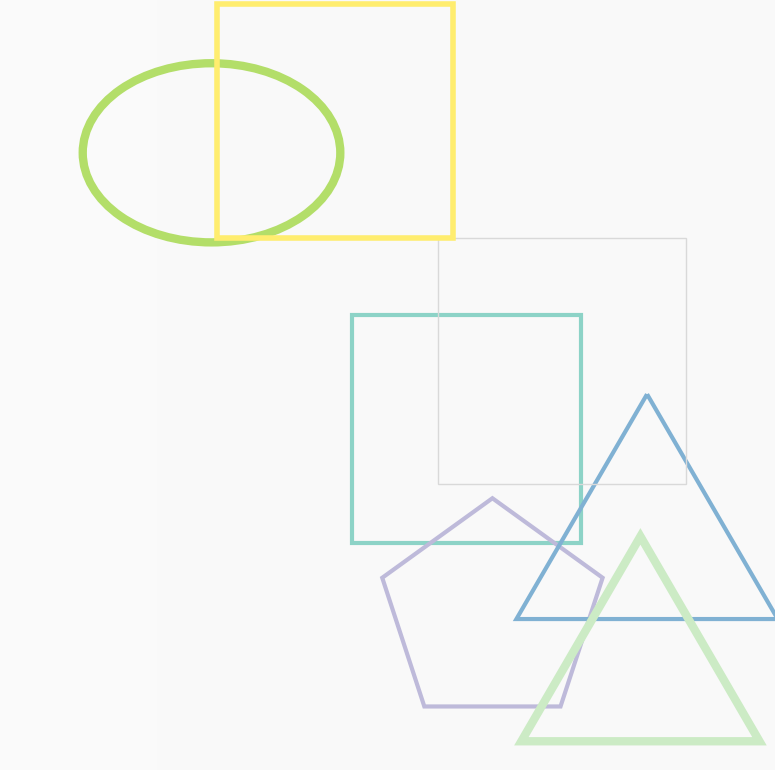[{"shape": "square", "thickness": 1.5, "radius": 0.74, "center": [0.602, 0.442]}, {"shape": "pentagon", "thickness": 1.5, "radius": 0.75, "center": [0.635, 0.203]}, {"shape": "triangle", "thickness": 1.5, "radius": 0.97, "center": [0.835, 0.293]}, {"shape": "oval", "thickness": 3, "radius": 0.83, "center": [0.273, 0.802]}, {"shape": "square", "thickness": 0.5, "radius": 0.8, "center": [0.725, 0.531]}, {"shape": "triangle", "thickness": 3, "radius": 0.89, "center": [0.826, 0.126]}, {"shape": "square", "thickness": 2, "radius": 0.76, "center": [0.433, 0.843]}]